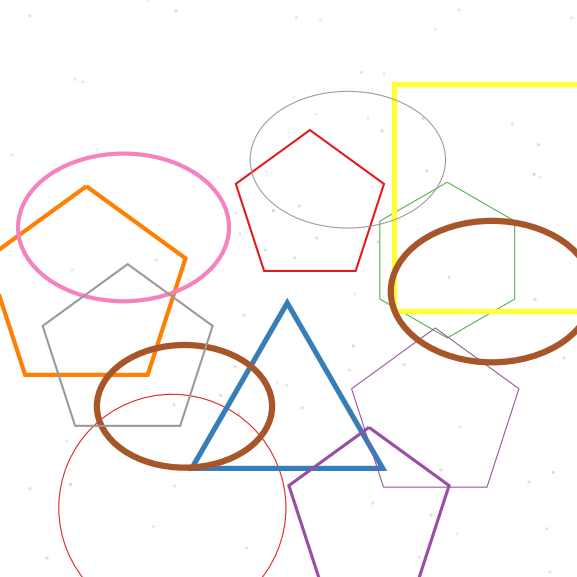[{"shape": "pentagon", "thickness": 1, "radius": 0.67, "center": [0.537, 0.639]}, {"shape": "circle", "thickness": 0.5, "radius": 0.98, "center": [0.298, 0.12]}, {"shape": "triangle", "thickness": 2.5, "radius": 0.96, "center": [0.497, 0.284]}, {"shape": "hexagon", "thickness": 0.5, "radius": 0.67, "center": [0.774, 0.549]}, {"shape": "pentagon", "thickness": 1.5, "radius": 0.73, "center": [0.639, 0.113]}, {"shape": "pentagon", "thickness": 0.5, "radius": 0.76, "center": [0.754, 0.279]}, {"shape": "pentagon", "thickness": 2, "radius": 0.9, "center": [0.15, 0.496]}, {"shape": "square", "thickness": 2.5, "radius": 0.98, "center": [0.879, 0.657]}, {"shape": "oval", "thickness": 3, "radius": 0.76, "center": [0.319, 0.296]}, {"shape": "oval", "thickness": 3, "radius": 0.87, "center": [0.852, 0.494]}, {"shape": "oval", "thickness": 2, "radius": 0.91, "center": [0.214, 0.605]}, {"shape": "oval", "thickness": 0.5, "radius": 0.85, "center": [0.602, 0.723]}, {"shape": "pentagon", "thickness": 1, "radius": 0.77, "center": [0.221, 0.387]}]